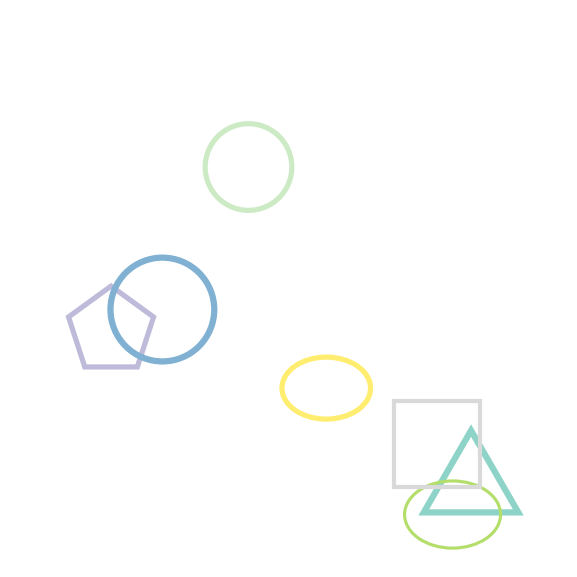[{"shape": "triangle", "thickness": 3, "radius": 0.47, "center": [0.816, 0.159]}, {"shape": "pentagon", "thickness": 2.5, "radius": 0.39, "center": [0.192, 0.426]}, {"shape": "circle", "thickness": 3, "radius": 0.45, "center": [0.281, 0.463]}, {"shape": "oval", "thickness": 1.5, "radius": 0.42, "center": [0.784, 0.108]}, {"shape": "square", "thickness": 2, "radius": 0.37, "center": [0.757, 0.231]}, {"shape": "circle", "thickness": 2.5, "radius": 0.38, "center": [0.43, 0.71]}, {"shape": "oval", "thickness": 2.5, "radius": 0.38, "center": [0.565, 0.327]}]